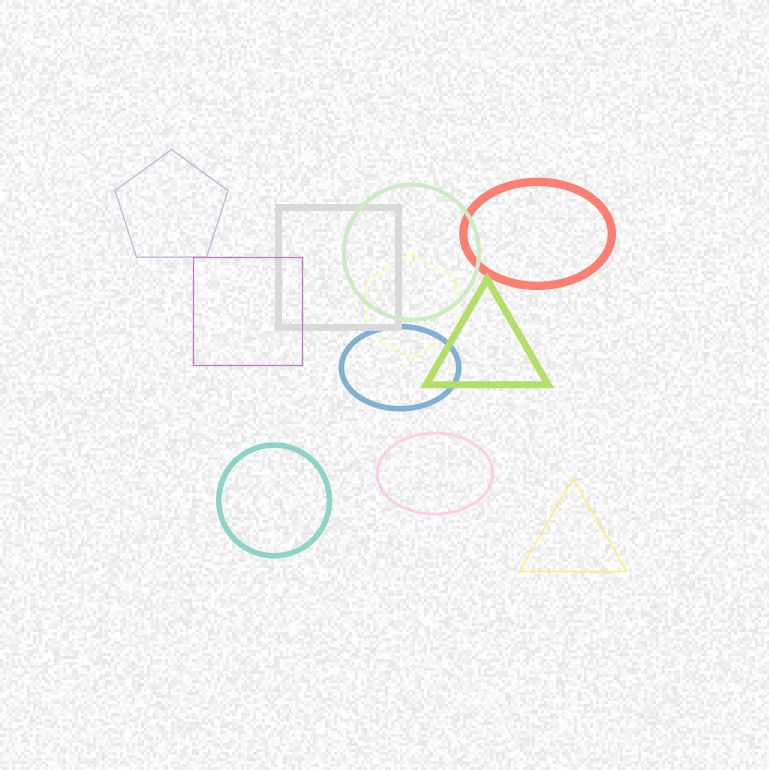[{"shape": "circle", "thickness": 2, "radius": 0.36, "center": [0.356, 0.35]}, {"shape": "hexagon", "thickness": 0.5, "radius": 0.34, "center": [0.536, 0.603]}, {"shape": "pentagon", "thickness": 0.5, "radius": 0.39, "center": [0.223, 0.729]}, {"shape": "oval", "thickness": 3, "radius": 0.48, "center": [0.698, 0.696]}, {"shape": "oval", "thickness": 2, "radius": 0.38, "center": [0.52, 0.523]}, {"shape": "triangle", "thickness": 2.5, "radius": 0.46, "center": [0.633, 0.546]}, {"shape": "oval", "thickness": 1, "radius": 0.38, "center": [0.565, 0.385]}, {"shape": "square", "thickness": 2.5, "radius": 0.39, "center": [0.439, 0.653]}, {"shape": "square", "thickness": 0.5, "radius": 0.35, "center": [0.321, 0.596]}, {"shape": "circle", "thickness": 1.5, "radius": 0.44, "center": [0.534, 0.672]}, {"shape": "triangle", "thickness": 0.5, "radius": 0.4, "center": [0.744, 0.298]}]